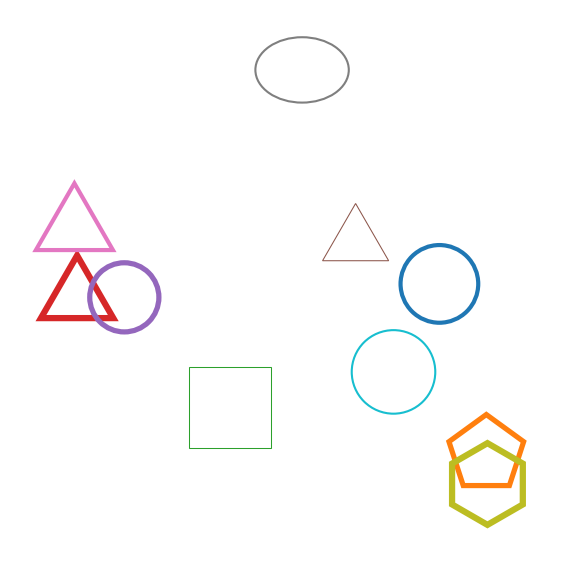[{"shape": "circle", "thickness": 2, "radius": 0.34, "center": [0.761, 0.508]}, {"shape": "pentagon", "thickness": 2.5, "radius": 0.34, "center": [0.842, 0.213]}, {"shape": "square", "thickness": 0.5, "radius": 0.35, "center": [0.398, 0.293]}, {"shape": "triangle", "thickness": 3, "radius": 0.36, "center": [0.134, 0.484]}, {"shape": "circle", "thickness": 2.5, "radius": 0.3, "center": [0.215, 0.484]}, {"shape": "triangle", "thickness": 0.5, "radius": 0.33, "center": [0.616, 0.581]}, {"shape": "triangle", "thickness": 2, "radius": 0.39, "center": [0.129, 0.605]}, {"shape": "oval", "thickness": 1, "radius": 0.4, "center": [0.523, 0.878]}, {"shape": "hexagon", "thickness": 3, "radius": 0.35, "center": [0.844, 0.161]}, {"shape": "circle", "thickness": 1, "radius": 0.36, "center": [0.681, 0.355]}]